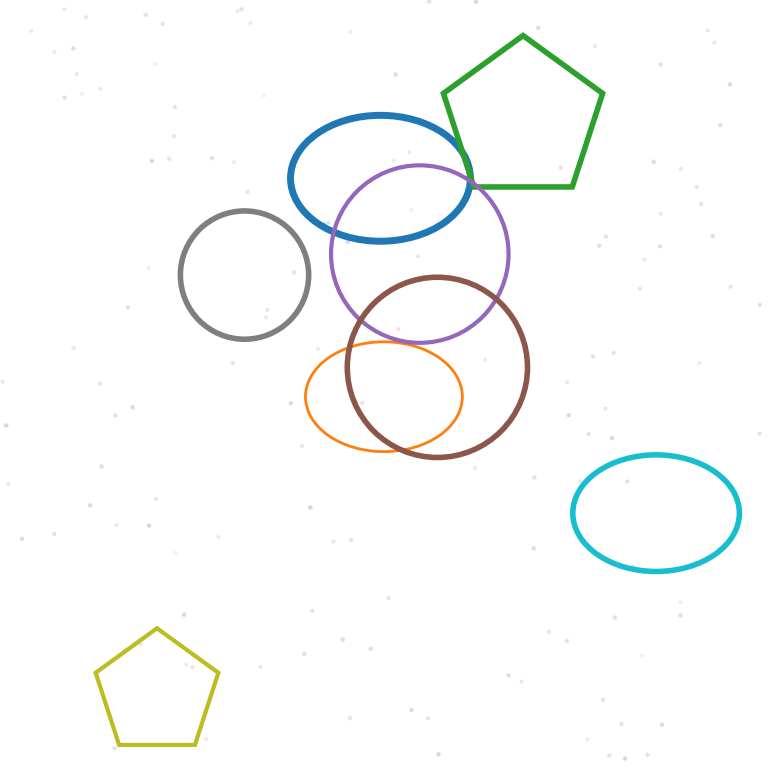[{"shape": "oval", "thickness": 2.5, "radius": 0.58, "center": [0.494, 0.768]}, {"shape": "oval", "thickness": 1, "radius": 0.51, "center": [0.499, 0.485]}, {"shape": "pentagon", "thickness": 2, "radius": 0.54, "center": [0.679, 0.845]}, {"shape": "circle", "thickness": 1.5, "radius": 0.58, "center": [0.545, 0.67]}, {"shape": "circle", "thickness": 2, "radius": 0.59, "center": [0.568, 0.523]}, {"shape": "circle", "thickness": 2, "radius": 0.42, "center": [0.318, 0.643]}, {"shape": "pentagon", "thickness": 1.5, "radius": 0.42, "center": [0.204, 0.1]}, {"shape": "oval", "thickness": 2, "radius": 0.54, "center": [0.852, 0.334]}]